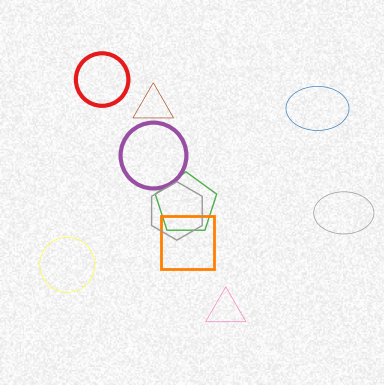[{"shape": "circle", "thickness": 3, "radius": 0.34, "center": [0.265, 0.793]}, {"shape": "oval", "thickness": 0.5, "radius": 0.41, "center": [0.825, 0.718]}, {"shape": "pentagon", "thickness": 1, "radius": 0.42, "center": [0.483, 0.47]}, {"shape": "circle", "thickness": 3, "radius": 0.43, "center": [0.399, 0.596]}, {"shape": "square", "thickness": 2, "radius": 0.34, "center": [0.488, 0.371]}, {"shape": "circle", "thickness": 0.5, "radius": 0.36, "center": [0.175, 0.312]}, {"shape": "triangle", "thickness": 0.5, "radius": 0.3, "center": [0.398, 0.724]}, {"shape": "triangle", "thickness": 0.5, "radius": 0.3, "center": [0.586, 0.195]}, {"shape": "oval", "thickness": 0.5, "radius": 0.39, "center": [0.893, 0.447]}, {"shape": "hexagon", "thickness": 1, "radius": 0.38, "center": [0.459, 0.452]}]